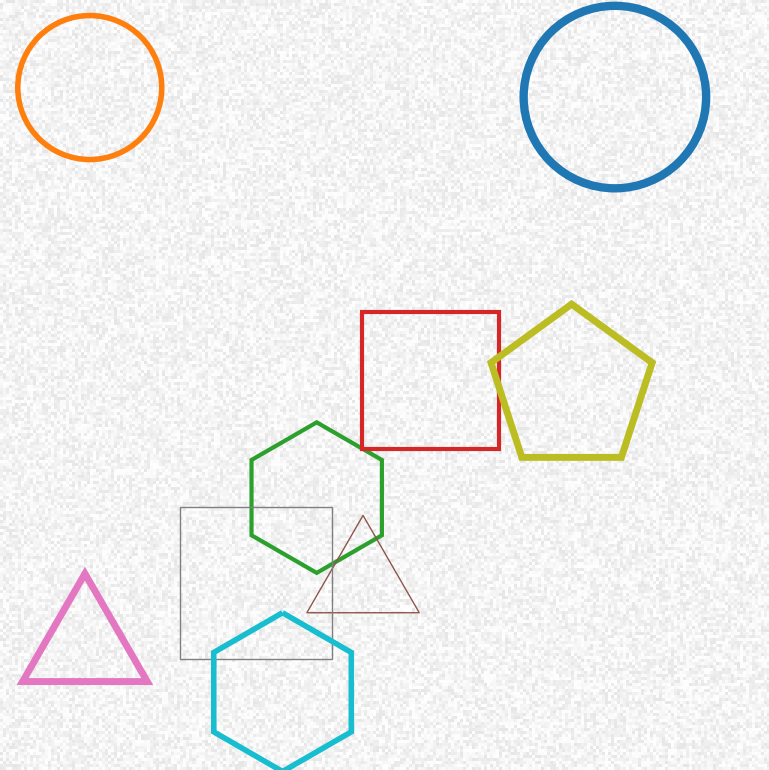[{"shape": "circle", "thickness": 3, "radius": 0.59, "center": [0.799, 0.874]}, {"shape": "circle", "thickness": 2, "radius": 0.47, "center": [0.117, 0.886]}, {"shape": "hexagon", "thickness": 1.5, "radius": 0.49, "center": [0.411, 0.354]}, {"shape": "square", "thickness": 1.5, "radius": 0.44, "center": [0.559, 0.506]}, {"shape": "triangle", "thickness": 0.5, "radius": 0.42, "center": [0.472, 0.246]}, {"shape": "triangle", "thickness": 2.5, "radius": 0.47, "center": [0.11, 0.162]}, {"shape": "square", "thickness": 0.5, "radius": 0.5, "center": [0.332, 0.243]}, {"shape": "pentagon", "thickness": 2.5, "radius": 0.55, "center": [0.742, 0.495]}, {"shape": "hexagon", "thickness": 2, "radius": 0.52, "center": [0.367, 0.101]}]